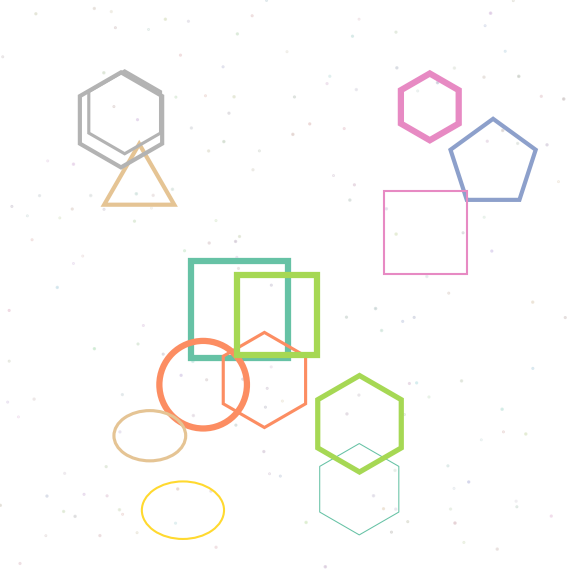[{"shape": "square", "thickness": 3, "radius": 0.42, "center": [0.415, 0.463]}, {"shape": "hexagon", "thickness": 0.5, "radius": 0.4, "center": [0.622, 0.152]}, {"shape": "circle", "thickness": 3, "radius": 0.38, "center": [0.352, 0.333]}, {"shape": "hexagon", "thickness": 1.5, "radius": 0.41, "center": [0.458, 0.341]}, {"shape": "pentagon", "thickness": 2, "radius": 0.39, "center": [0.854, 0.716]}, {"shape": "square", "thickness": 1, "radius": 0.36, "center": [0.737, 0.597]}, {"shape": "hexagon", "thickness": 3, "radius": 0.29, "center": [0.744, 0.814]}, {"shape": "hexagon", "thickness": 2.5, "radius": 0.42, "center": [0.623, 0.265]}, {"shape": "square", "thickness": 3, "radius": 0.35, "center": [0.48, 0.454]}, {"shape": "oval", "thickness": 1, "radius": 0.36, "center": [0.317, 0.116]}, {"shape": "oval", "thickness": 1.5, "radius": 0.31, "center": [0.259, 0.245]}, {"shape": "triangle", "thickness": 2, "radius": 0.35, "center": [0.241, 0.68]}, {"shape": "hexagon", "thickness": 1.5, "radius": 0.36, "center": [0.216, 0.805]}, {"shape": "hexagon", "thickness": 2, "radius": 0.41, "center": [0.21, 0.792]}]